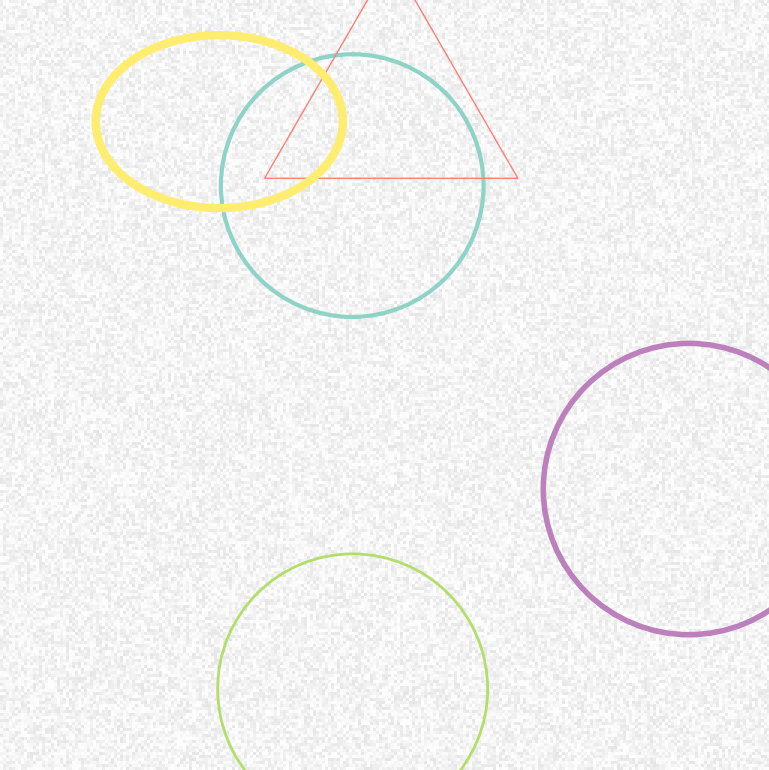[{"shape": "circle", "thickness": 1.5, "radius": 0.85, "center": [0.457, 0.759]}, {"shape": "triangle", "thickness": 0.5, "radius": 0.95, "center": [0.508, 0.863]}, {"shape": "circle", "thickness": 1, "radius": 0.88, "center": [0.458, 0.105]}, {"shape": "circle", "thickness": 2, "radius": 0.95, "center": [0.895, 0.365]}, {"shape": "oval", "thickness": 3, "radius": 0.8, "center": [0.285, 0.842]}]